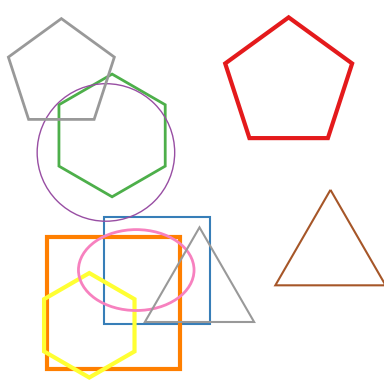[{"shape": "pentagon", "thickness": 3, "radius": 0.87, "center": [0.75, 0.782]}, {"shape": "square", "thickness": 1.5, "radius": 0.69, "center": [0.408, 0.297]}, {"shape": "hexagon", "thickness": 2, "radius": 0.8, "center": [0.291, 0.648]}, {"shape": "circle", "thickness": 1, "radius": 0.89, "center": [0.275, 0.604]}, {"shape": "square", "thickness": 3, "radius": 0.86, "center": [0.295, 0.213]}, {"shape": "hexagon", "thickness": 3, "radius": 0.68, "center": [0.232, 0.155]}, {"shape": "triangle", "thickness": 1.5, "radius": 0.83, "center": [0.858, 0.342]}, {"shape": "oval", "thickness": 2, "radius": 0.75, "center": [0.354, 0.299]}, {"shape": "triangle", "thickness": 1.5, "radius": 0.82, "center": [0.518, 0.246]}, {"shape": "pentagon", "thickness": 2, "radius": 0.72, "center": [0.159, 0.807]}]